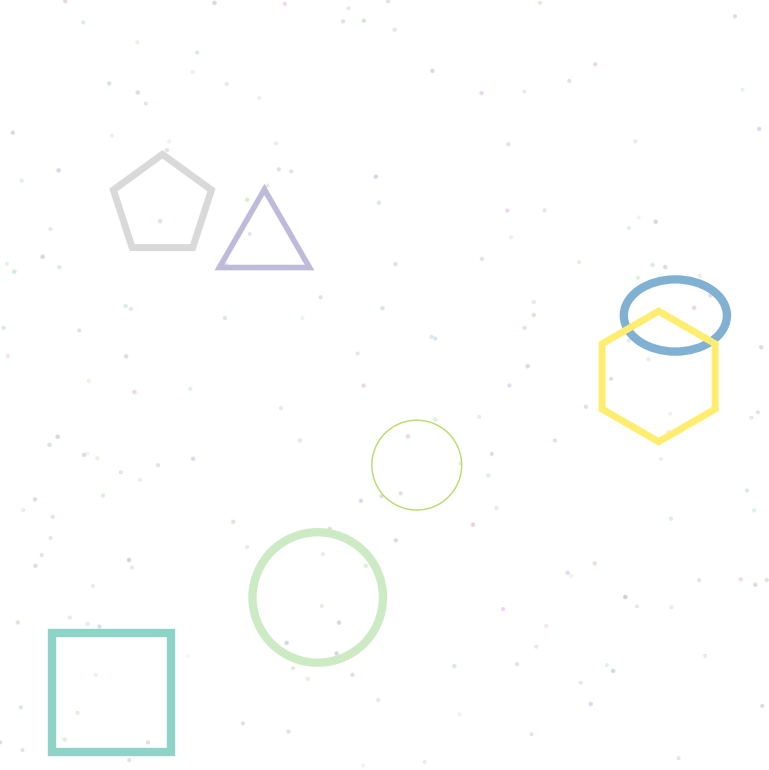[{"shape": "square", "thickness": 3, "radius": 0.39, "center": [0.145, 0.1]}, {"shape": "triangle", "thickness": 2, "radius": 0.34, "center": [0.343, 0.686]}, {"shape": "oval", "thickness": 3, "radius": 0.33, "center": [0.877, 0.59]}, {"shape": "circle", "thickness": 0.5, "radius": 0.29, "center": [0.541, 0.396]}, {"shape": "pentagon", "thickness": 2.5, "radius": 0.33, "center": [0.211, 0.733]}, {"shape": "circle", "thickness": 3, "radius": 0.42, "center": [0.413, 0.224]}, {"shape": "hexagon", "thickness": 2.5, "radius": 0.42, "center": [0.855, 0.511]}]